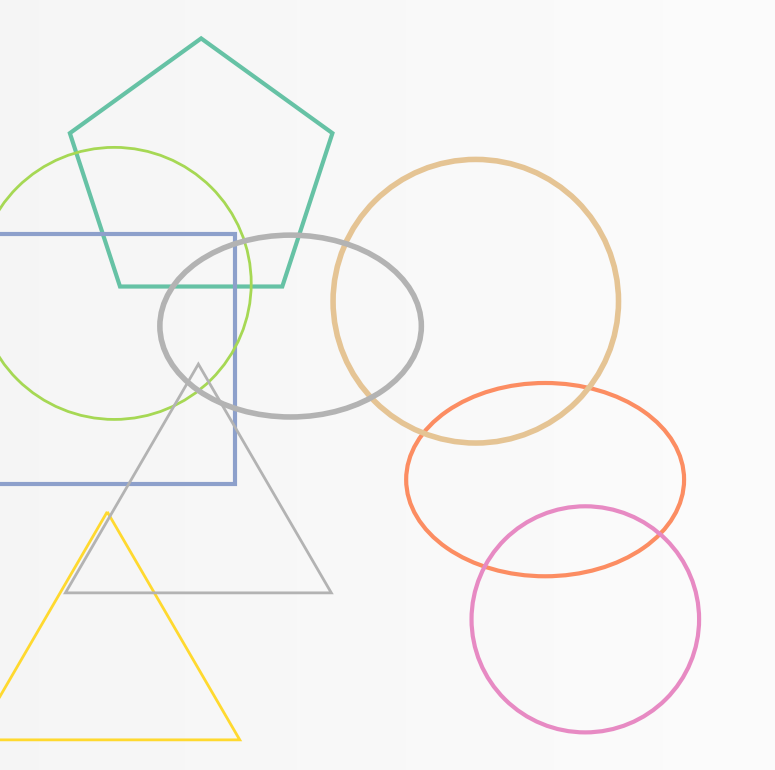[{"shape": "pentagon", "thickness": 1.5, "radius": 0.89, "center": [0.26, 0.772]}, {"shape": "oval", "thickness": 1.5, "radius": 0.9, "center": [0.703, 0.377]}, {"shape": "square", "thickness": 1.5, "radius": 0.81, "center": [0.141, 0.534]}, {"shape": "circle", "thickness": 1.5, "radius": 0.73, "center": [0.755, 0.196]}, {"shape": "circle", "thickness": 1, "radius": 0.88, "center": [0.147, 0.632]}, {"shape": "triangle", "thickness": 1, "radius": 0.99, "center": [0.138, 0.138]}, {"shape": "circle", "thickness": 2, "radius": 0.92, "center": [0.614, 0.609]}, {"shape": "triangle", "thickness": 1, "radius": 0.99, "center": [0.256, 0.329]}, {"shape": "oval", "thickness": 2, "radius": 0.84, "center": [0.375, 0.577]}]